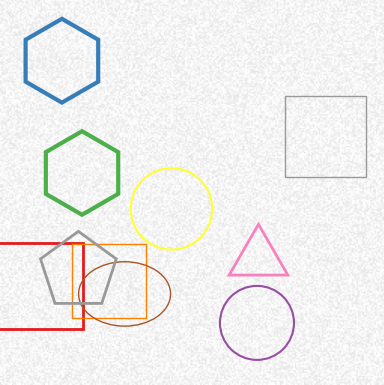[{"shape": "square", "thickness": 2, "radius": 0.56, "center": [0.104, 0.256]}, {"shape": "hexagon", "thickness": 3, "radius": 0.54, "center": [0.161, 0.842]}, {"shape": "hexagon", "thickness": 3, "radius": 0.54, "center": [0.213, 0.551]}, {"shape": "circle", "thickness": 1.5, "radius": 0.48, "center": [0.667, 0.161]}, {"shape": "square", "thickness": 1, "radius": 0.48, "center": [0.283, 0.271]}, {"shape": "circle", "thickness": 1.5, "radius": 0.53, "center": [0.445, 0.457]}, {"shape": "oval", "thickness": 1, "radius": 0.6, "center": [0.324, 0.237]}, {"shape": "triangle", "thickness": 2, "radius": 0.44, "center": [0.671, 0.329]}, {"shape": "square", "thickness": 1, "radius": 0.53, "center": [0.846, 0.646]}, {"shape": "pentagon", "thickness": 2, "radius": 0.52, "center": [0.204, 0.296]}]